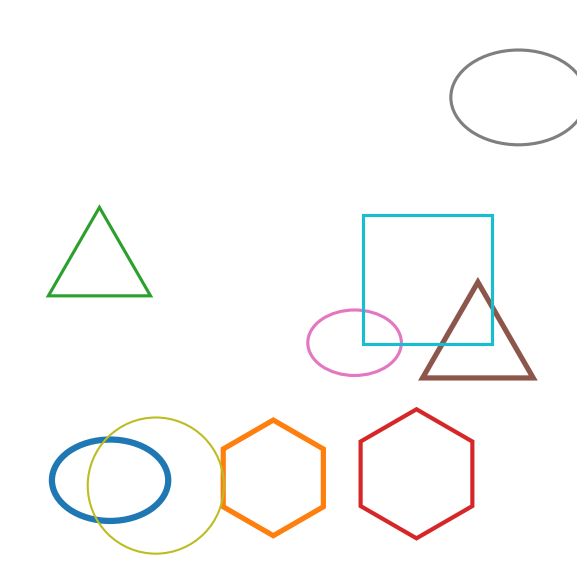[{"shape": "oval", "thickness": 3, "radius": 0.5, "center": [0.191, 0.168]}, {"shape": "hexagon", "thickness": 2.5, "radius": 0.5, "center": [0.473, 0.172]}, {"shape": "triangle", "thickness": 1.5, "radius": 0.51, "center": [0.172, 0.538]}, {"shape": "hexagon", "thickness": 2, "radius": 0.56, "center": [0.721, 0.179]}, {"shape": "triangle", "thickness": 2.5, "radius": 0.55, "center": [0.828, 0.4]}, {"shape": "oval", "thickness": 1.5, "radius": 0.41, "center": [0.614, 0.406]}, {"shape": "oval", "thickness": 1.5, "radius": 0.59, "center": [0.898, 0.83]}, {"shape": "circle", "thickness": 1, "radius": 0.59, "center": [0.27, 0.158]}, {"shape": "square", "thickness": 1.5, "radius": 0.56, "center": [0.74, 0.515]}]